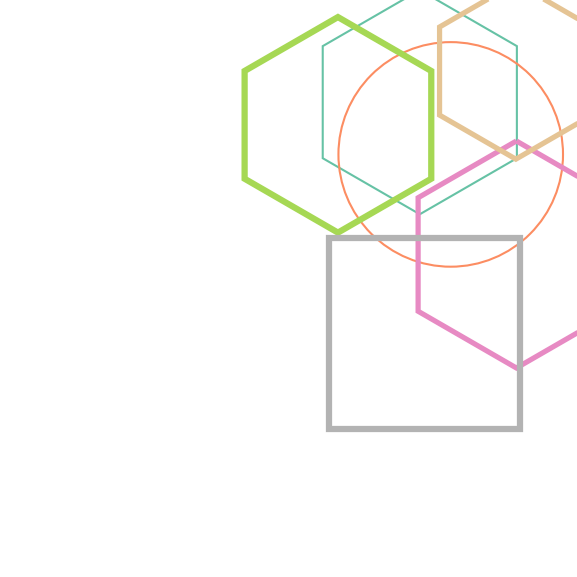[{"shape": "hexagon", "thickness": 1, "radius": 0.97, "center": [0.727, 0.822]}, {"shape": "circle", "thickness": 1, "radius": 0.97, "center": [0.78, 0.732]}, {"shape": "hexagon", "thickness": 2.5, "radius": 0.98, "center": [0.894, 0.558]}, {"shape": "hexagon", "thickness": 3, "radius": 0.93, "center": [0.585, 0.783]}, {"shape": "hexagon", "thickness": 2.5, "radius": 0.76, "center": [0.893, 0.876]}, {"shape": "square", "thickness": 3, "radius": 0.83, "center": [0.735, 0.422]}]